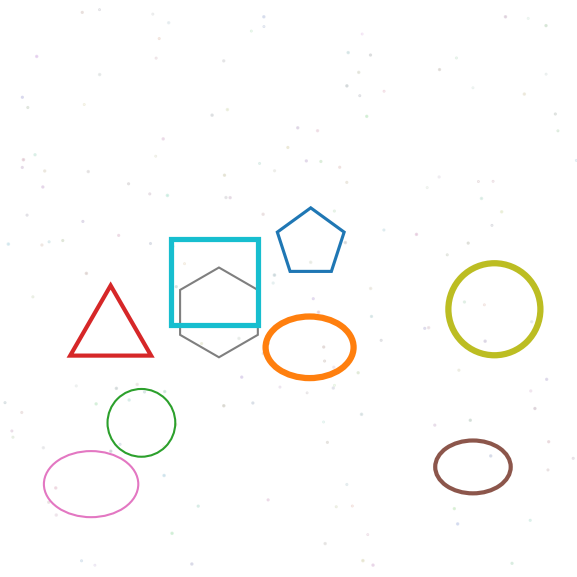[{"shape": "pentagon", "thickness": 1.5, "radius": 0.3, "center": [0.538, 0.578]}, {"shape": "oval", "thickness": 3, "radius": 0.38, "center": [0.536, 0.398]}, {"shape": "circle", "thickness": 1, "radius": 0.29, "center": [0.245, 0.267]}, {"shape": "triangle", "thickness": 2, "radius": 0.4, "center": [0.192, 0.424]}, {"shape": "oval", "thickness": 2, "radius": 0.33, "center": [0.819, 0.191]}, {"shape": "oval", "thickness": 1, "radius": 0.41, "center": [0.158, 0.161]}, {"shape": "hexagon", "thickness": 1, "radius": 0.39, "center": [0.379, 0.458]}, {"shape": "circle", "thickness": 3, "radius": 0.4, "center": [0.856, 0.464]}, {"shape": "square", "thickness": 2.5, "radius": 0.38, "center": [0.372, 0.511]}]